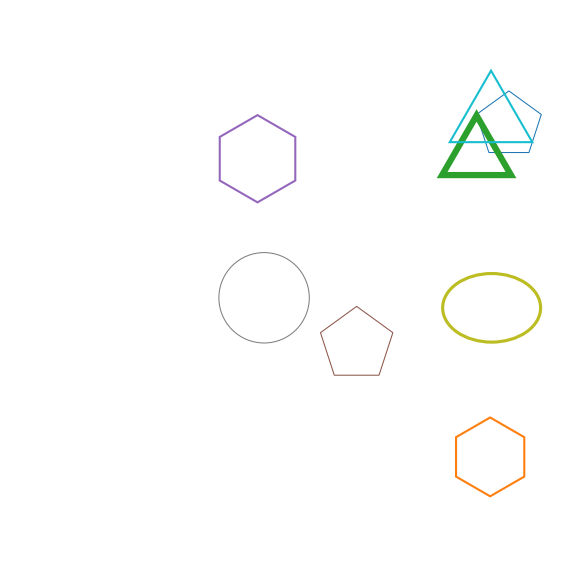[{"shape": "pentagon", "thickness": 0.5, "radius": 0.29, "center": [0.881, 0.783]}, {"shape": "hexagon", "thickness": 1, "radius": 0.34, "center": [0.849, 0.208]}, {"shape": "triangle", "thickness": 3, "radius": 0.34, "center": [0.825, 0.73]}, {"shape": "hexagon", "thickness": 1, "radius": 0.38, "center": [0.446, 0.724]}, {"shape": "pentagon", "thickness": 0.5, "radius": 0.33, "center": [0.618, 0.403]}, {"shape": "circle", "thickness": 0.5, "radius": 0.39, "center": [0.457, 0.483]}, {"shape": "oval", "thickness": 1.5, "radius": 0.42, "center": [0.851, 0.466]}, {"shape": "triangle", "thickness": 1, "radius": 0.41, "center": [0.85, 0.794]}]